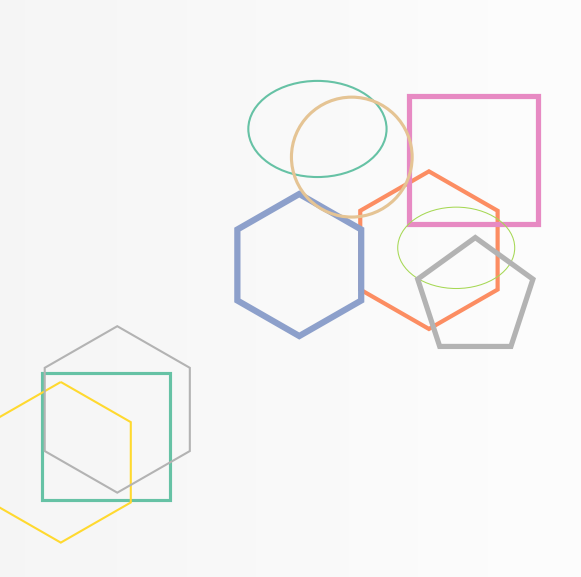[{"shape": "oval", "thickness": 1, "radius": 0.59, "center": [0.546, 0.776]}, {"shape": "square", "thickness": 1.5, "radius": 0.55, "center": [0.182, 0.243]}, {"shape": "hexagon", "thickness": 2, "radius": 0.68, "center": [0.738, 0.566]}, {"shape": "hexagon", "thickness": 3, "radius": 0.61, "center": [0.515, 0.54]}, {"shape": "square", "thickness": 2.5, "radius": 0.56, "center": [0.815, 0.722]}, {"shape": "oval", "thickness": 0.5, "radius": 0.5, "center": [0.785, 0.57]}, {"shape": "hexagon", "thickness": 1, "radius": 0.7, "center": [0.105, 0.199]}, {"shape": "circle", "thickness": 1.5, "radius": 0.52, "center": [0.605, 0.727]}, {"shape": "pentagon", "thickness": 2.5, "radius": 0.52, "center": [0.818, 0.484]}, {"shape": "hexagon", "thickness": 1, "radius": 0.72, "center": [0.202, 0.29]}]